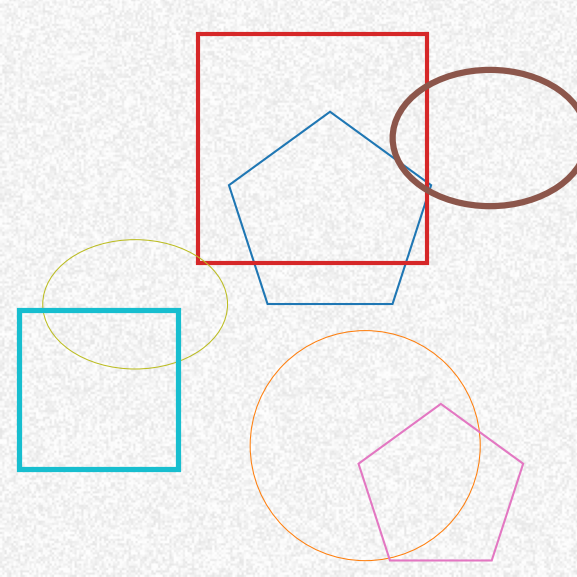[{"shape": "pentagon", "thickness": 1, "radius": 0.92, "center": [0.571, 0.622]}, {"shape": "circle", "thickness": 0.5, "radius": 1.0, "center": [0.632, 0.227]}, {"shape": "square", "thickness": 2, "radius": 0.99, "center": [0.541, 0.742]}, {"shape": "oval", "thickness": 3, "radius": 0.84, "center": [0.848, 0.76]}, {"shape": "pentagon", "thickness": 1, "radius": 0.75, "center": [0.763, 0.15]}, {"shape": "oval", "thickness": 0.5, "radius": 0.8, "center": [0.234, 0.472]}, {"shape": "square", "thickness": 2.5, "radius": 0.69, "center": [0.17, 0.325]}]